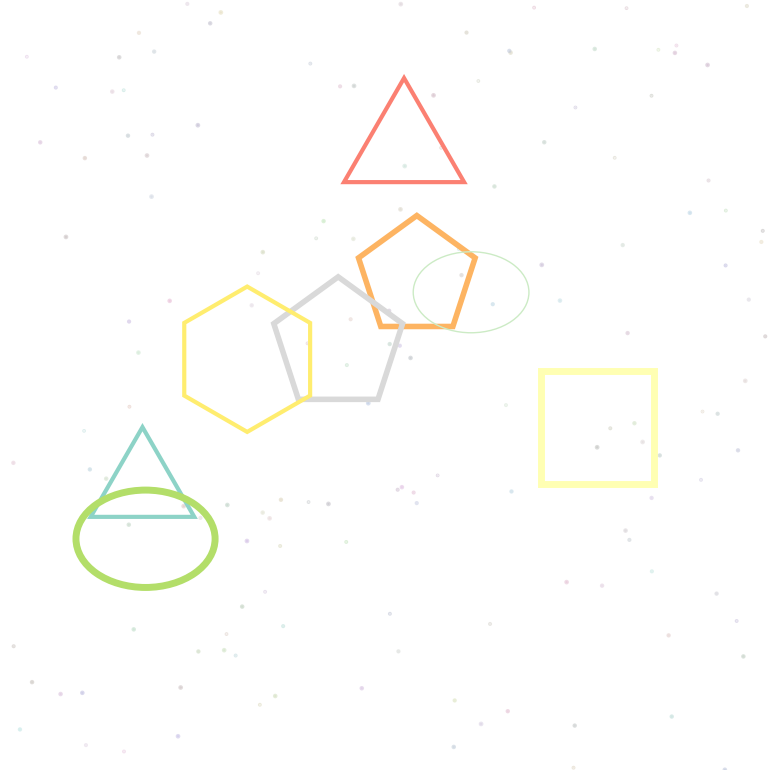[{"shape": "triangle", "thickness": 1.5, "radius": 0.39, "center": [0.185, 0.368]}, {"shape": "square", "thickness": 2.5, "radius": 0.37, "center": [0.776, 0.445]}, {"shape": "triangle", "thickness": 1.5, "radius": 0.45, "center": [0.525, 0.809]}, {"shape": "pentagon", "thickness": 2, "radius": 0.4, "center": [0.541, 0.64]}, {"shape": "oval", "thickness": 2.5, "radius": 0.45, "center": [0.189, 0.3]}, {"shape": "pentagon", "thickness": 2, "radius": 0.44, "center": [0.439, 0.553]}, {"shape": "oval", "thickness": 0.5, "radius": 0.38, "center": [0.612, 0.62]}, {"shape": "hexagon", "thickness": 1.5, "radius": 0.47, "center": [0.321, 0.533]}]